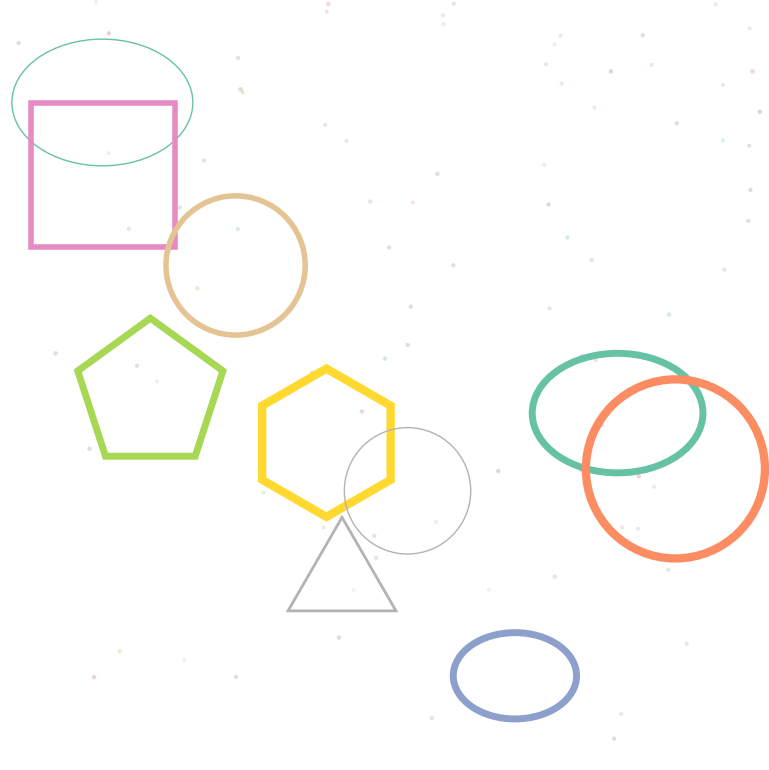[{"shape": "oval", "thickness": 2.5, "radius": 0.55, "center": [0.802, 0.464]}, {"shape": "oval", "thickness": 0.5, "radius": 0.59, "center": [0.133, 0.867]}, {"shape": "circle", "thickness": 3, "radius": 0.58, "center": [0.877, 0.391]}, {"shape": "oval", "thickness": 2.5, "radius": 0.4, "center": [0.669, 0.122]}, {"shape": "square", "thickness": 2, "radius": 0.47, "center": [0.134, 0.773]}, {"shape": "pentagon", "thickness": 2.5, "radius": 0.5, "center": [0.195, 0.488]}, {"shape": "hexagon", "thickness": 3, "radius": 0.48, "center": [0.424, 0.425]}, {"shape": "circle", "thickness": 2, "radius": 0.45, "center": [0.306, 0.655]}, {"shape": "triangle", "thickness": 1, "radius": 0.4, "center": [0.444, 0.247]}, {"shape": "circle", "thickness": 0.5, "radius": 0.41, "center": [0.529, 0.363]}]